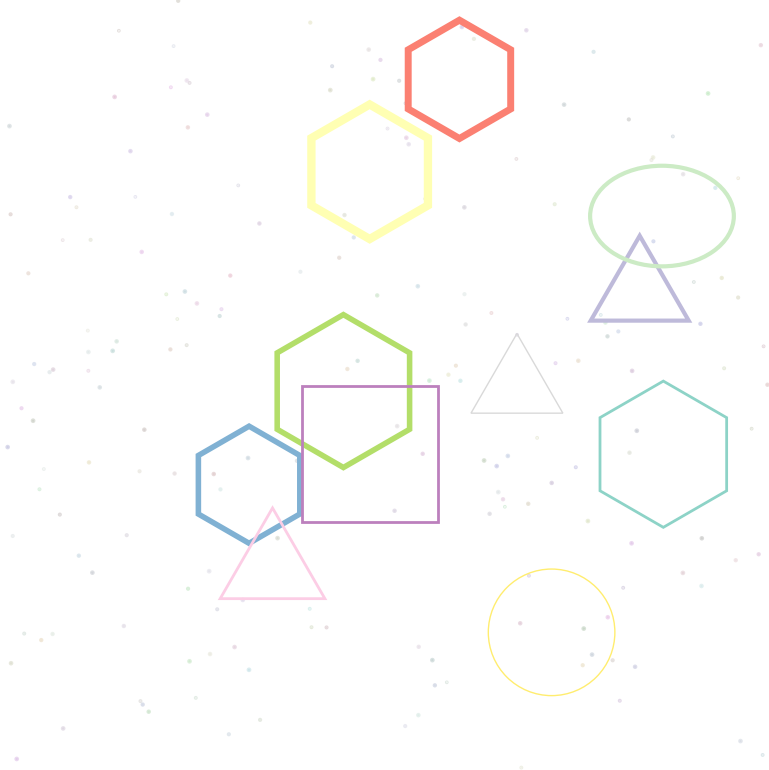[{"shape": "hexagon", "thickness": 1, "radius": 0.47, "center": [0.861, 0.41]}, {"shape": "hexagon", "thickness": 3, "radius": 0.44, "center": [0.48, 0.777]}, {"shape": "triangle", "thickness": 1.5, "radius": 0.37, "center": [0.831, 0.62]}, {"shape": "hexagon", "thickness": 2.5, "radius": 0.38, "center": [0.597, 0.897]}, {"shape": "hexagon", "thickness": 2, "radius": 0.38, "center": [0.323, 0.37]}, {"shape": "hexagon", "thickness": 2, "radius": 0.5, "center": [0.446, 0.492]}, {"shape": "triangle", "thickness": 1, "radius": 0.39, "center": [0.354, 0.262]}, {"shape": "triangle", "thickness": 0.5, "radius": 0.34, "center": [0.671, 0.498]}, {"shape": "square", "thickness": 1, "radius": 0.44, "center": [0.48, 0.41]}, {"shape": "oval", "thickness": 1.5, "radius": 0.47, "center": [0.86, 0.719]}, {"shape": "circle", "thickness": 0.5, "radius": 0.41, "center": [0.716, 0.179]}]